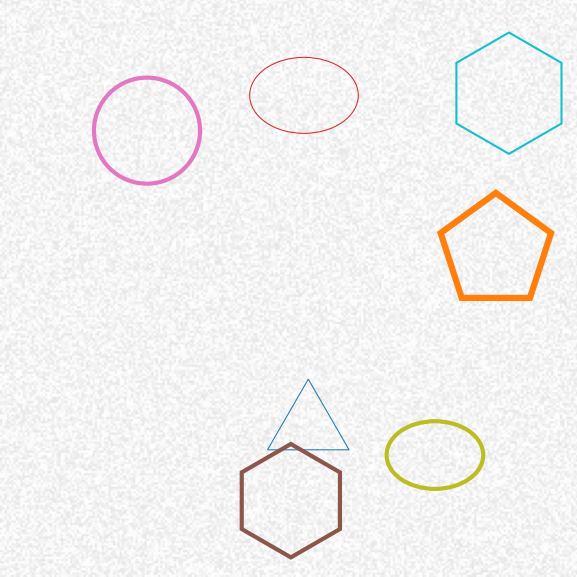[{"shape": "triangle", "thickness": 0.5, "radius": 0.41, "center": [0.534, 0.261]}, {"shape": "pentagon", "thickness": 3, "radius": 0.5, "center": [0.859, 0.565]}, {"shape": "oval", "thickness": 0.5, "radius": 0.47, "center": [0.526, 0.834]}, {"shape": "hexagon", "thickness": 2, "radius": 0.49, "center": [0.504, 0.132]}, {"shape": "circle", "thickness": 2, "radius": 0.46, "center": [0.255, 0.773]}, {"shape": "oval", "thickness": 2, "radius": 0.42, "center": [0.753, 0.211]}, {"shape": "hexagon", "thickness": 1, "radius": 0.53, "center": [0.881, 0.838]}]